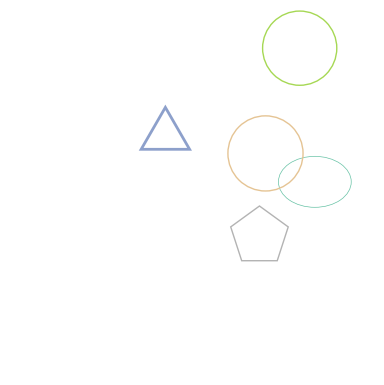[{"shape": "oval", "thickness": 0.5, "radius": 0.47, "center": [0.818, 0.528]}, {"shape": "triangle", "thickness": 2, "radius": 0.36, "center": [0.43, 0.649]}, {"shape": "circle", "thickness": 1, "radius": 0.48, "center": [0.778, 0.875]}, {"shape": "circle", "thickness": 1, "radius": 0.49, "center": [0.69, 0.602]}, {"shape": "pentagon", "thickness": 1, "radius": 0.39, "center": [0.674, 0.386]}]